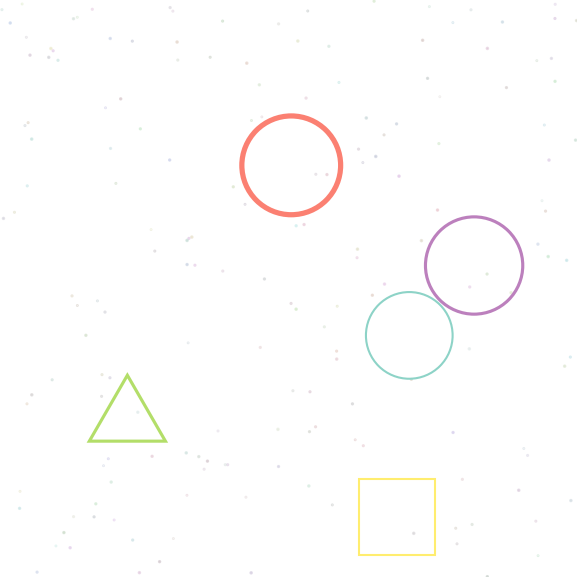[{"shape": "circle", "thickness": 1, "radius": 0.38, "center": [0.709, 0.418]}, {"shape": "circle", "thickness": 2.5, "radius": 0.43, "center": [0.504, 0.713]}, {"shape": "triangle", "thickness": 1.5, "radius": 0.38, "center": [0.221, 0.273]}, {"shape": "circle", "thickness": 1.5, "radius": 0.42, "center": [0.821, 0.539]}, {"shape": "square", "thickness": 1, "radius": 0.33, "center": [0.687, 0.104]}]